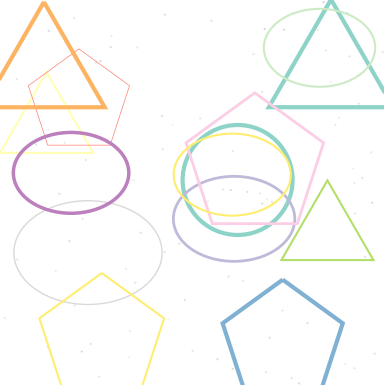[{"shape": "circle", "thickness": 3, "radius": 0.71, "center": [0.617, 0.533]}, {"shape": "triangle", "thickness": 3, "radius": 0.93, "center": [0.86, 0.815]}, {"shape": "triangle", "thickness": 1.5, "radius": 0.7, "center": [0.121, 0.673]}, {"shape": "oval", "thickness": 2, "radius": 0.79, "center": [0.608, 0.432]}, {"shape": "pentagon", "thickness": 0.5, "radius": 0.69, "center": [0.205, 0.735]}, {"shape": "pentagon", "thickness": 3, "radius": 0.82, "center": [0.734, 0.109]}, {"shape": "triangle", "thickness": 3, "radius": 0.91, "center": [0.114, 0.813]}, {"shape": "triangle", "thickness": 1.5, "radius": 0.69, "center": [0.85, 0.393]}, {"shape": "pentagon", "thickness": 2, "radius": 0.94, "center": [0.662, 0.571]}, {"shape": "oval", "thickness": 1, "radius": 0.96, "center": [0.229, 0.344]}, {"shape": "oval", "thickness": 2.5, "radius": 0.75, "center": [0.185, 0.551]}, {"shape": "oval", "thickness": 1.5, "radius": 0.72, "center": [0.83, 0.876]}, {"shape": "pentagon", "thickness": 1.5, "radius": 0.85, "center": [0.264, 0.121]}, {"shape": "oval", "thickness": 1.5, "radius": 0.76, "center": [0.603, 0.546]}]